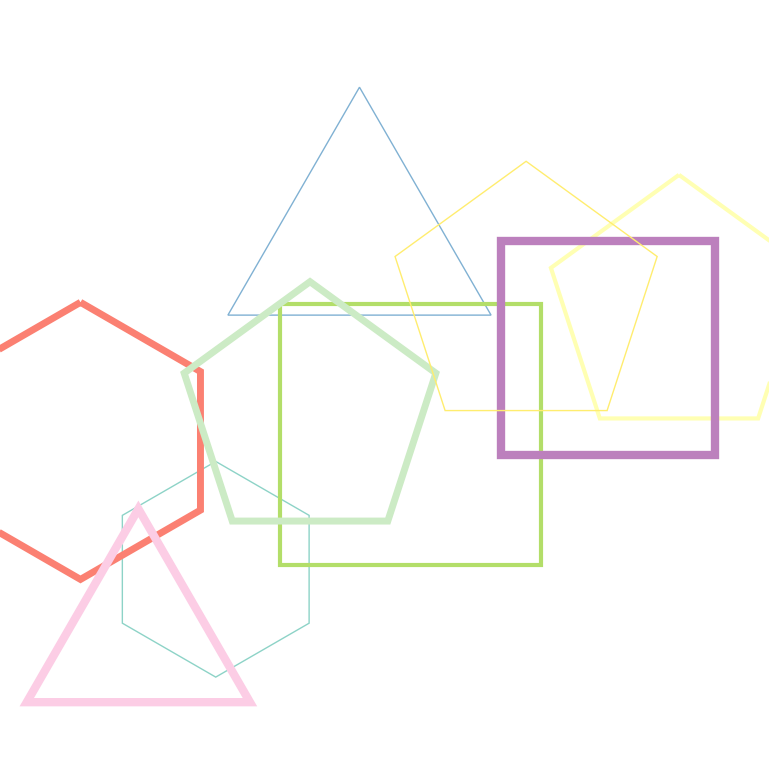[{"shape": "hexagon", "thickness": 0.5, "radius": 0.7, "center": [0.28, 0.261]}, {"shape": "pentagon", "thickness": 1.5, "radius": 0.87, "center": [0.882, 0.598]}, {"shape": "hexagon", "thickness": 2.5, "radius": 0.9, "center": [0.105, 0.427]}, {"shape": "triangle", "thickness": 0.5, "radius": 0.99, "center": [0.467, 0.689]}, {"shape": "square", "thickness": 1.5, "radius": 0.85, "center": [0.534, 0.435]}, {"shape": "triangle", "thickness": 3, "radius": 0.84, "center": [0.18, 0.172]}, {"shape": "square", "thickness": 3, "radius": 0.7, "center": [0.79, 0.548]}, {"shape": "pentagon", "thickness": 2.5, "radius": 0.86, "center": [0.403, 0.462]}, {"shape": "pentagon", "thickness": 0.5, "radius": 0.89, "center": [0.683, 0.612]}]